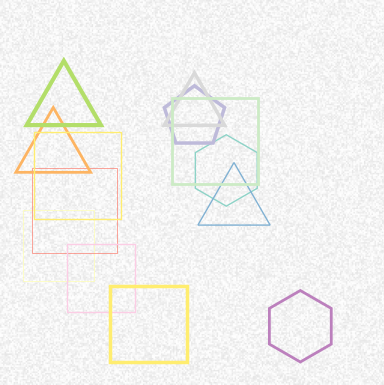[{"shape": "hexagon", "thickness": 1, "radius": 0.46, "center": [0.588, 0.557]}, {"shape": "square", "thickness": 0.5, "radius": 0.46, "center": [0.152, 0.362]}, {"shape": "pentagon", "thickness": 2.5, "radius": 0.41, "center": [0.505, 0.695]}, {"shape": "square", "thickness": 0.5, "radius": 0.55, "center": [0.195, 0.454]}, {"shape": "triangle", "thickness": 1, "radius": 0.54, "center": [0.608, 0.47]}, {"shape": "triangle", "thickness": 2, "radius": 0.56, "center": [0.138, 0.609]}, {"shape": "triangle", "thickness": 3, "radius": 0.56, "center": [0.166, 0.731]}, {"shape": "square", "thickness": 1, "radius": 0.44, "center": [0.263, 0.279]}, {"shape": "triangle", "thickness": 2.5, "radius": 0.45, "center": [0.505, 0.72]}, {"shape": "hexagon", "thickness": 2, "radius": 0.46, "center": [0.78, 0.153]}, {"shape": "square", "thickness": 2, "radius": 0.56, "center": [0.559, 0.634]}, {"shape": "square", "thickness": 2.5, "radius": 0.5, "center": [0.385, 0.159]}, {"shape": "square", "thickness": 1, "radius": 0.56, "center": [0.201, 0.545]}]